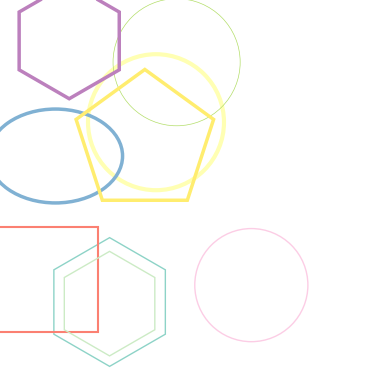[{"shape": "hexagon", "thickness": 1, "radius": 0.84, "center": [0.285, 0.216]}, {"shape": "circle", "thickness": 3, "radius": 0.88, "center": [0.405, 0.683]}, {"shape": "square", "thickness": 1.5, "radius": 0.68, "center": [0.119, 0.274]}, {"shape": "oval", "thickness": 2.5, "radius": 0.87, "center": [0.144, 0.595]}, {"shape": "circle", "thickness": 0.5, "radius": 0.83, "center": [0.459, 0.838]}, {"shape": "circle", "thickness": 1, "radius": 0.73, "center": [0.653, 0.259]}, {"shape": "hexagon", "thickness": 2.5, "radius": 0.75, "center": [0.18, 0.894]}, {"shape": "hexagon", "thickness": 1, "radius": 0.68, "center": [0.285, 0.211]}, {"shape": "pentagon", "thickness": 2.5, "radius": 0.94, "center": [0.376, 0.632]}]